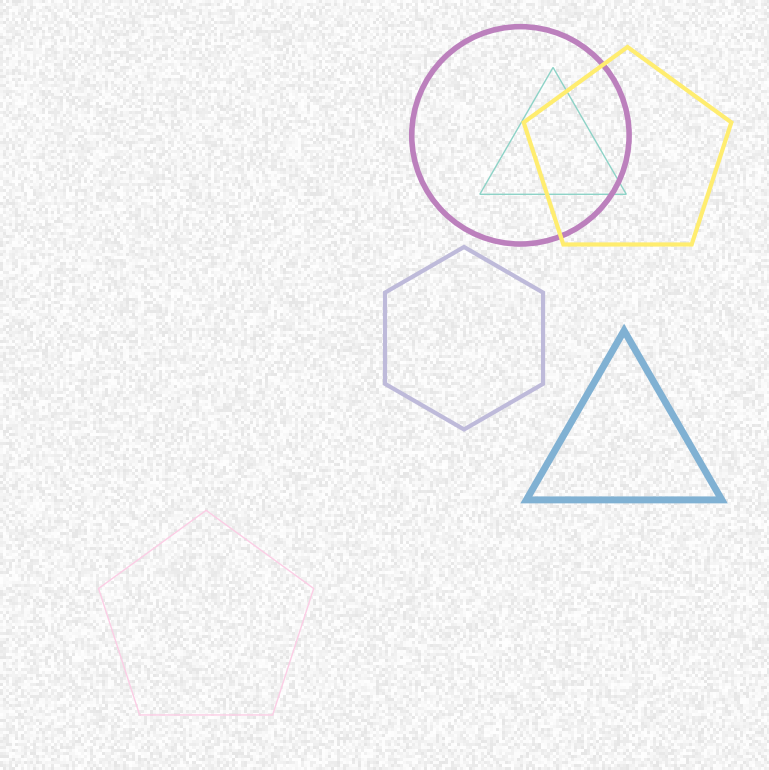[{"shape": "triangle", "thickness": 0.5, "radius": 0.55, "center": [0.718, 0.803]}, {"shape": "hexagon", "thickness": 1.5, "radius": 0.59, "center": [0.603, 0.561]}, {"shape": "triangle", "thickness": 2.5, "radius": 0.73, "center": [0.811, 0.424]}, {"shape": "pentagon", "thickness": 0.5, "radius": 0.73, "center": [0.268, 0.19]}, {"shape": "circle", "thickness": 2, "radius": 0.71, "center": [0.676, 0.824]}, {"shape": "pentagon", "thickness": 1.5, "radius": 0.71, "center": [0.815, 0.797]}]